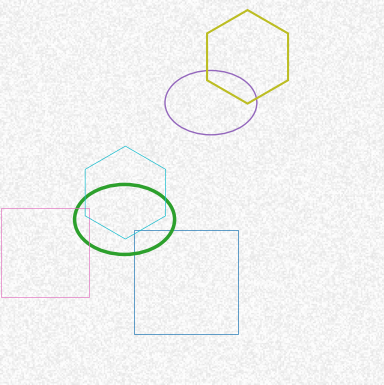[{"shape": "square", "thickness": 0.5, "radius": 0.68, "center": [0.483, 0.267]}, {"shape": "oval", "thickness": 2.5, "radius": 0.65, "center": [0.324, 0.43]}, {"shape": "oval", "thickness": 1, "radius": 0.6, "center": [0.548, 0.733]}, {"shape": "square", "thickness": 0.5, "radius": 0.57, "center": [0.118, 0.344]}, {"shape": "hexagon", "thickness": 1.5, "radius": 0.61, "center": [0.643, 0.852]}, {"shape": "hexagon", "thickness": 0.5, "radius": 0.6, "center": [0.326, 0.5]}]